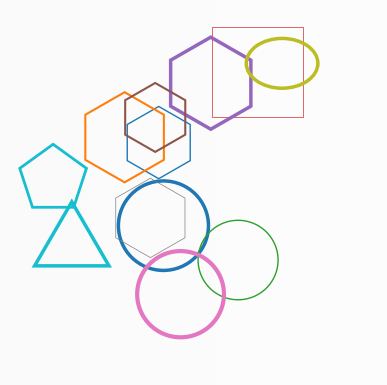[{"shape": "hexagon", "thickness": 1, "radius": 0.47, "center": [0.41, 0.63]}, {"shape": "circle", "thickness": 2.5, "radius": 0.58, "center": [0.422, 0.414]}, {"shape": "hexagon", "thickness": 1.5, "radius": 0.59, "center": [0.322, 0.643]}, {"shape": "circle", "thickness": 1, "radius": 0.52, "center": [0.614, 0.325]}, {"shape": "square", "thickness": 0.5, "radius": 0.59, "center": [0.665, 0.812]}, {"shape": "hexagon", "thickness": 2.5, "radius": 0.6, "center": [0.544, 0.784]}, {"shape": "hexagon", "thickness": 1.5, "radius": 0.45, "center": [0.401, 0.695]}, {"shape": "circle", "thickness": 3, "radius": 0.56, "center": [0.466, 0.236]}, {"shape": "hexagon", "thickness": 0.5, "radius": 0.52, "center": [0.388, 0.434]}, {"shape": "oval", "thickness": 2.5, "radius": 0.46, "center": [0.728, 0.836]}, {"shape": "pentagon", "thickness": 2, "radius": 0.45, "center": [0.137, 0.535]}, {"shape": "triangle", "thickness": 2.5, "radius": 0.55, "center": [0.185, 0.365]}]